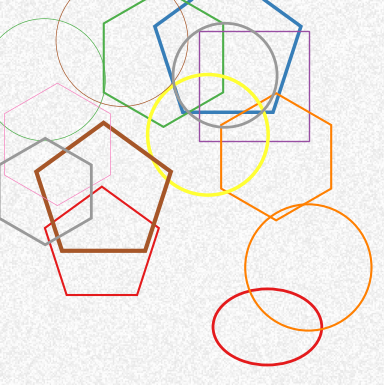[{"shape": "oval", "thickness": 2, "radius": 0.71, "center": [0.695, 0.151]}, {"shape": "pentagon", "thickness": 1.5, "radius": 0.78, "center": [0.265, 0.36]}, {"shape": "pentagon", "thickness": 2.5, "radius": 1.0, "center": [0.592, 0.87]}, {"shape": "hexagon", "thickness": 1.5, "radius": 0.9, "center": [0.425, 0.85]}, {"shape": "circle", "thickness": 0.5, "radius": 0.79, "center": [0.115, 0.793]}, {"shape": "square", "thickness": 1, "radius": 0.72, "center": [0.659, 0.776]}, {"shape": "circle", "thickness": 1.5, "radius": 0.82, "center": [0.801, 0.305]}, {"shape": "hexagon", "thickness": 1.5, "radius": 0.83, "center": [0.717, 0.593]}, {"shape": "circle", "thickness": 2.5, "radius": 0.78, "center": [0.54, 0.65]}, {"shape": "circle", "thickness": 0.5, "radius": 0.86, "center": [0.317, 0.895]}, {"shape": "pentagon", "thickness": 3, "radius": 0.92, "center": [0.269, 0.497]}, {"shape": "hexagon", "thickness": 0.5, "radius": 0.79, "center": [0.149, 0.625]}, {"shape": "hexagon", "thickness": 2, "radius": 0.69, "center": [0.118, 0.502]}, {"shape": "circle", "thickness": 2, "radius": 0.68, "center": [0.585, 0.804]}]